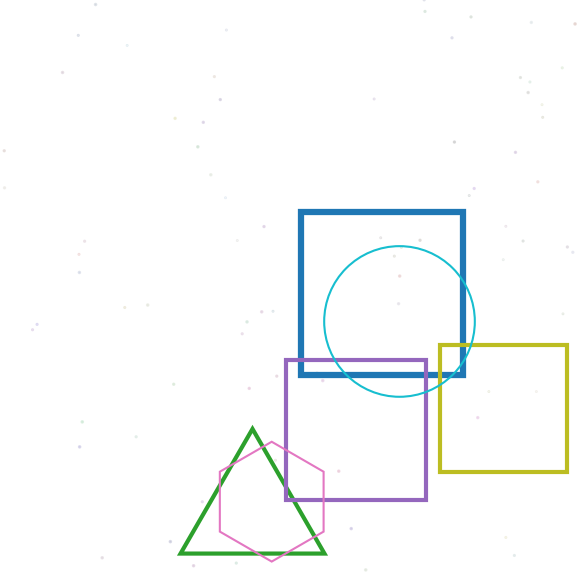[{"shape": "square", "thickness": 3, "radius": 0.7, "center": [0.661, 0.491]}, {"shape": "triangle", "thickness": 2, "radius": 0.72, "center": [0.437, 0.113]}, {"shape": "square", "thickness": 2, "radius": 0.61, "center": [0.616, 0.255]}, {"shape": "hexagon", "thickness": 1, "radius": 0.52, "center": [0.471, 0.13]}, {"shape": "square", "thickness": 2, "radius": 0.55, "center": [0.872, 0.292]}, {"shape": "circle", "thickness": 1, "radius": 0.65, "center": [0.692, 0.442]}]